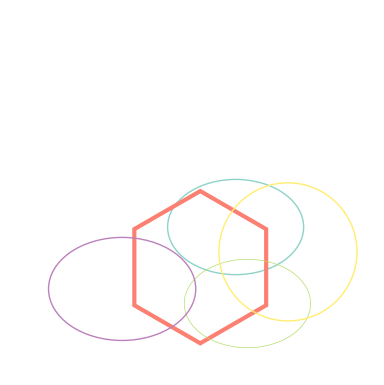[{"shape": "oval", "thickness": 1, "radius": 0.88, "center": [0.612, 0.41]}, {"shape": "hexagon", "thickness": 3, "radius": 0.99, "center": [0.52, 0.306]}, {"shape": "oval", "thickness": 0.5, "radius": 0.82, "center": [0.643, 0.212]}, {"shape": "oval", "thickness": 1, "radius": 0.96, "center": [0.317, 0.25]}, {"shape": "circle", "thickness": 1, "radius": 0.9, "center": [0.748, 0.346]}]